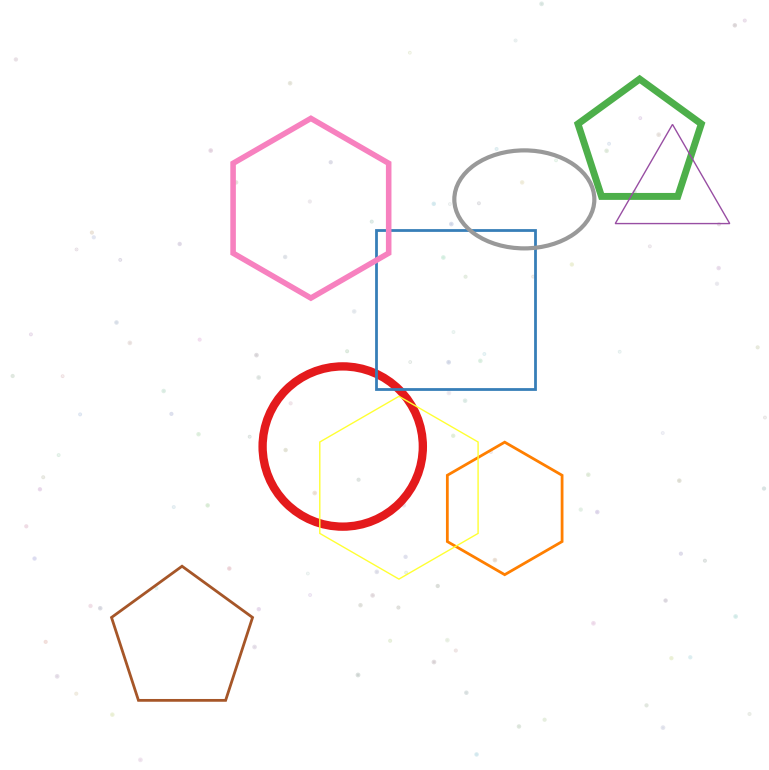[{"shape": "circle", "thickness": 3, "radius": 0.52, "center": [0.445, 0.42]}, {"shape": "square", "thickness": 1, "radius": 0.52, "center": [0.592, 0.598]}, {"shape": "pentagon", "thickness": 2.5, "radius": 0.42, "center": [0.831, 0.813]}, {"shape": "triangle", "thickness": 0.5, "radius": 0.43, "center": [0.873, 0.753]}, {"shape": "hexagon", "thickness": 1, "radius": 0.43, "center": [0.655, 0.34]}, {"shape": "hexagon", "thickness": 0.5, "radius": 0.59, "center": [0.518, 0.367]}, {"shape": "pentagon", "thickness": 1, "radius": 0.48, "center": [0.236, 0.168]}, {"shape": "hexagon", "thickness": 2, "radius": 0.58, "center": [0.404, 0.73]}, {"shape": "oval", "thickness": 1.5, "radius": 0.45, "center": [0.681, 0.741]}]